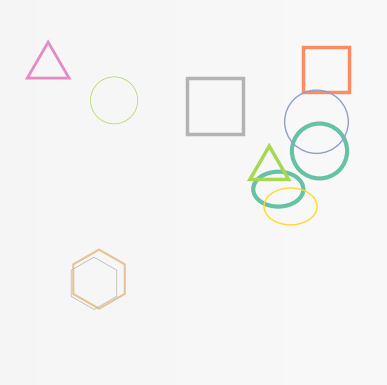[{"shape": "oval", "thickness": 3, "radius": 0.32, "center": [0.718, 0.509]}, {"shape": "circle", "thickness": 3, "radius": 0.36, "center": [0.825, 0.608]}, {"shape": "square", "thickness": 2.5, "radius": 0.3, "center": [0.841, 0.82]}, {"shape": "circle", "thickness": 1, "radius": 0.41, "center": [0.817, 0.684]}, {"shape": "triangle", "thickness": 2, "radius": 0.31, "center": [0.124, 0.828]}, {"shape": "triangle", "thickness": 2.5, "radius": 0.29, "center": [0.695, 0.563]}, {"shape": "circle", "thickness": 0.5, "radius": 0.3, "center": [0.294, 0.739]}, {"shape": "oval", "thickness": 1, "radius": 0.34, "center": [0.75, 0.464]}, {"shape": "hexagon", "thickness": 1.5, "radius": 0.38, "center": [0.256, 0.275]}, {"shape": "hexagon", "thickness": 0.5, "radius": 0.34, "center": [0.243, 0.264]}, {"shape": "square", "thickness": 2.5, "radius": 0.36, "center": [0.555, 0.725]}]